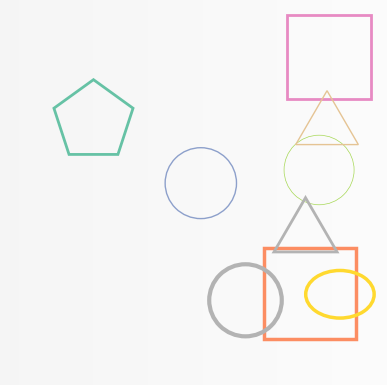[{"shape": "pentagon", "thickness": 2, "radius": 0.54, "center": [0.241, 0.686]}, {"shape": "square", "thickness": 2.5, "radius": 0.59, "center": [0.8, 0.238]}, {"shape": "circle", "thickness": 1, "radius": 0.46, "center": [0.518, 0.524]}, {"shape": "square", "thickness": 2, "radius": 0.54, "center": [0.848, 0.852]}, {"shape": "circle", "thickness": 0.5, "radius": 0.45, "center": [0.823, 0.558]}, {"shape": "oval", "thickness": 2.5, "radius": 0.44, "center": [0.877, 0.236]}, {"shape": "triangle", "thickness": 1, "radius": 0.47, "center": [0.844, 0.671]}, {"shape": "circle", "thickness": 3, "radius": 0.47, "center": [0.634, 0.22]}, {"shape": "triangle", "thickness": 2, "radius": 0.47, "center": [0.788, 0.393]}]